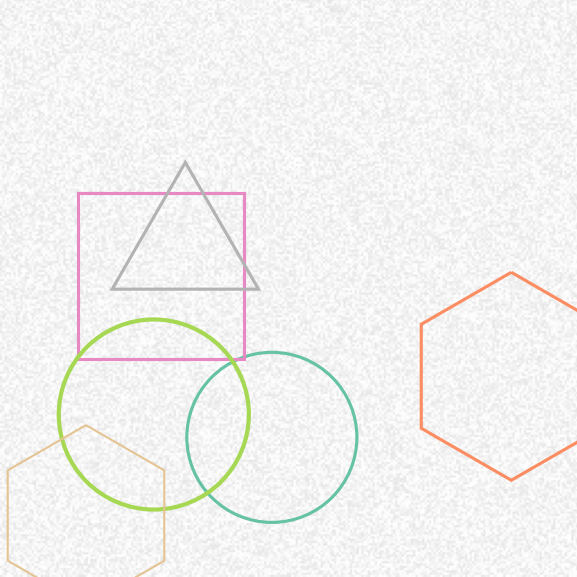[{"shape": "circle", "thickness": 1.5, "radius": 0.74, "center": [0.471, 0.242]}, {"shape": "hexagon", "thickness": 1.5, "radius": 0.9, "center": [0.885, 0.348]}, {"shape": "square", "thickness": 1.5, "radius": 0.72, "center": [0.278, 0.521]}, {"shape": "circle", "thickness": 2, "radius": 0.82, "center": [0.266, 0.281]}, {"shape": "hexagon", "thickness": 1, "radius": 0.78, "center": [0.149, 0.106]}, {"shape": "triangle", "thickness": 1.5, "radius": 0.73, "center": [0.321, 0.572]}]